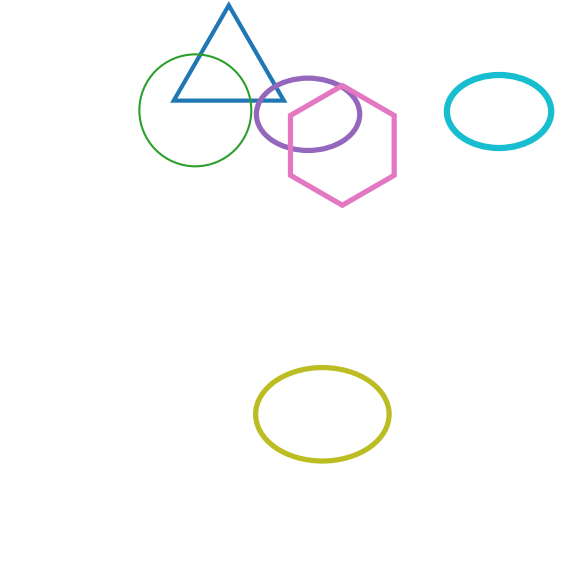[{"shape": "triangle", "thickness": 2, "radius": 0.55, "center": [0.396, 0.88]}, {"shape": "circle", "thickness": 1, "radius": 0.48, "center": [0.338, 0.808]}, {"shape": "oval", "thickness": 2.5, "radius": 0.45, "center": [0.533, 0.801]}, {"shape": "hexagon", "thickness": 2.5, "radius": 0.52, "center": [0.593, 0.747]}, {"shape": "oval", "thickness": 2.5, "radius": 0.58, "center": [0.558, 0.282]}, {"shape": "oval", "thickness": 3, "radius": 0.45, "center": [0.864, 0.806]}]